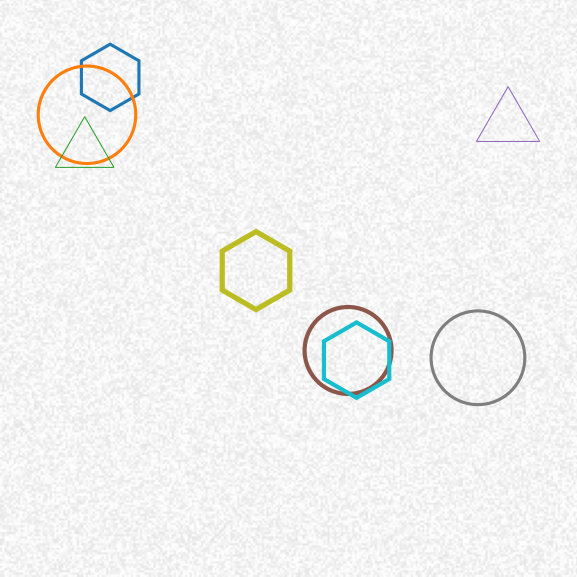[{"shape": "hexagon", "thickness": 1.5, "radius": 0.29, "center": [0.191, 0.865]}, {"shape": "circle", "thickness": 1.5, "radius": 0.42, "center": [0.151, 0.8]}, {"shape": "triangle", "thickness": 0.5, "radius": 0.29, "center": [0.147, 0.739]}, {"shape": "triangle", "thickness": 0.5, "radius": 0.32, "center": [0.88, 0.786]}, {"shape": "circle", "thickness": 2, "radius": 0.38, "center": [0.603, 0.392]}, {"shape": "circle", "thickness": 1.5, "radius": 0.41, "center": [0.828, 0.38]}, {"shape": "hexagon", "thickness": 2.5, "radius": 0.34, "center": [0.443, 0.531]}, {"shape": "hexagon", "thickness": 2, "radius": 0.33, "center": [0.617, 0.376]}]